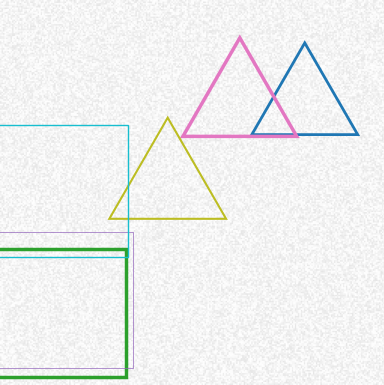[{"shape": "triangle", "thickness": 2, "radius": 0.79, "center": [0.792, 0.73]}, {"shape": "square", "thickness": 2.5, "radius": 0.83, "center": [0.161, 0.188]}, {"shape": "square", "thickness": 0.5, "radius": 0.89, "center": [0.168, 0.22]}, {"shape": "triangle", "thickness": 2.5, "radius": 0.85, "center": [0.623, 0.731]}, {"shape": "triangle", "thickness": 1.5, "radius": 0.88, "center": [0.436, 0.519]}, {"shape": "square", "thickness": 1, "radius": 0.86, "center": [0.16, 0.504]}]